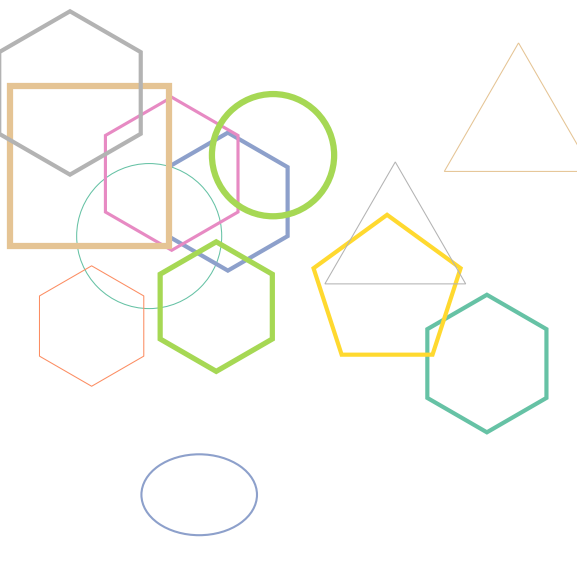[{"shape": "circle", "thickness": 0.5, "radius": 0.63, "center": [0.258, 0.59]}, {"shape": "hexagon", "thickness": 2, "radius": 0.6, "center": [0.843, 0.37]}, {"shape": "hexagon", "thickness": 0.5, "radius": 0.52, "center": [0.159, 0.435]}, {"shape": "oval", "thickness": 1, "radius": 0.5, "center": [0.345, 0.142]}, {"shape": "hexagon", "thickness": 2, "radius": 0.6, "center": [0.395, 0.65]}, {"shape": "hexagon", "thickness": 1.5, "radius": 0.66, "center": [0.297, 0.698]}, {"shape": "circle", "thickness": 3, "radius": 0.53, "center": [0.473, 0.73]}, {"shape": "hexagon", "thickness": 2.5, "radius": 0.56, "center": [0.374, 0.468]}, {"shape": "pentagon", "thickness": 2, "radius": 0.67, "center": [0.67, 0.493]}, {"shape": "square", "thickness": 3, "radius": 0.69, "center": [0.155, 0.712]}, {"shape": "triangle", "thickness": 0.5, "radius": 0.74, "center": [0.898, 0.776]}, {"shape": "hexagon", "thickness": 2, "radius": 0.71, "center": [0.121, 0.838]}, {"shape": "triangle", "thickness": 0.5, "radius": 0.7, "center": [0.684, 0.578]}]